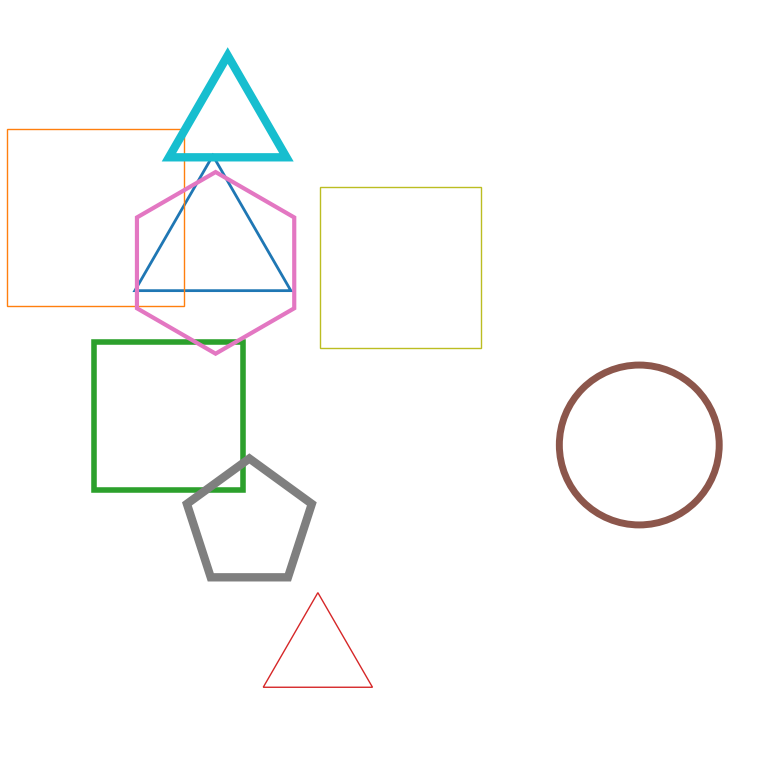[{"shape": "triangle", "thickness": 1, "radius": 0.58, "center": [0.276, 0.681]}, {"shape": "square", "thickness": 0.5, "radius": 0.57, "center": [0.124, 0.717]}, {"shape": "square", "thickness": 2, "radius": 0.48, "center": [0.219, 0.46]}, {"shape": "triangle", "thickness": 0.5, "radius": 0.41, "center": [0.413, 0.148]}, {"shape": "circle", "thickness": 2.5, "radius": 0.52, "center": [0.83, 0.422]}, {"shape": "hexagon", "thickness": 1.5, "radius": 0.59, "center": [0.28, 0.659]}, {"shape": "pentagon", "thickness": 3, "radius": 0.43, "center": [0.324, 0.319]}, {"shape": "square", "thickness": 0.5, "radius": 0.52, "center": [0.52, 0.652]}, {"shape": "triangle", "thickness": 3, "radius": 0.44, "center": [0.296, 0.84]}]